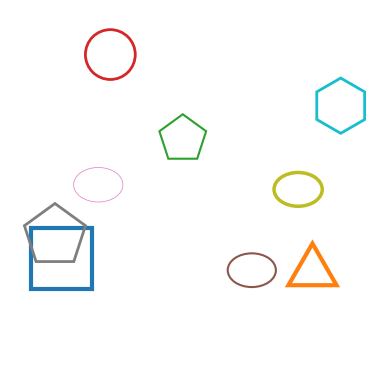[{"shape": "square", "thickness": 3, "radius": 0.4, "center": [0.16, 0.327]}, {"shape": "triangle", "thickness": 3, "radius": 0.36, "center": [0.812, 0.295]}, {"shape": "pentagon", "thickness": 1.5, "radius": 0.32, "center": [0.475, 0.639]}, {"shape": "circle", "thickness": 2, "radius": 0.32, "center": [0.287, 0.858]}, {"shape": "oval", "thickness": 1.5, "radius": 0.31, "center": [0.654, 0.298]}, {"shape": "oval", "thickness": 0.5, "radius": 0.32, "center": [0.255, 0.52]}, {"shape": "pentagon", "thickness": 2, "radius": 0.42, "center": [0.143, 0.388]}, {"shape": "oval", "thickness": 2.5, "radius": 0.31, "center": [0.774, 0.508]}, {"shape": "hexagon", "thickness": 2, "radius": 0.36, "center": [0.885, 0.725]}]